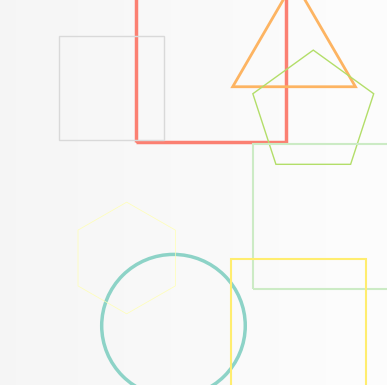[{"shape": "circle", "thickness": 2.5, "radius": 0.93, "center": [0.448, 0.154]}, {"shape": "hexagon", "thickness": 0.5, "radius": 0.73, "center": [0.327, 0.33]}, {"shape": "square", "thickness": 2.5, "radius": 0.97, "center": [0.545, 0.825]}, {"shape": "triangle", "thickness": 2, "radius": 0.91, "center": [0.759, 0.866]}, {"shape": "pentagon", "thickness": 1, "radius": 0.82, "center": [0.808, 0.706]}, {"shape": "square", "thickness": 1, "radius": 0.68, "center": [0.288, 0.772]}, {"shape": "square", "thickness": 1.5, "radius": 0.94, "center": [0.841, 0.437]}, {"shape": "square", "thickness": 1.5, "radius": 0.88, "center": [0.77, 0.151]}]